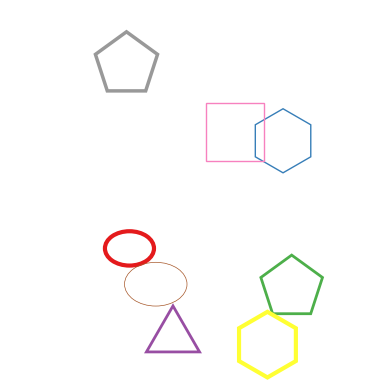[{"shape": "oval", "thickness": 3, "radius": 0.32, "center": [0.336, 0.355]}, {"shape": "hexagon", "thickness": 1, "radius": 0.42, "center": [0.735, 0.634]}, {"shape": "pentagon", "thickness": 2, "radius": 0.42, "center": [0.758, 0.253]}, {"shape": "triangle", "thickness": 2, "radius": 0.4, "center": [0.449, 0.126]}, {"shape": "hexagon", "thickness": 3, "radius": 0.43, "center": [0.695, 0.105]}, {"shape": "oval", "thickness": 0.5, "radius": 0.41, "center": [0.405, 0.262]}, {"shape": "square", "thickness": 1, "radius": 0.38, "center": [0.611, 0.656]}, {"shape": "pentagon", "thickness": 2.5, "radius": 0.42, "center": [0.329, 0.833]}]